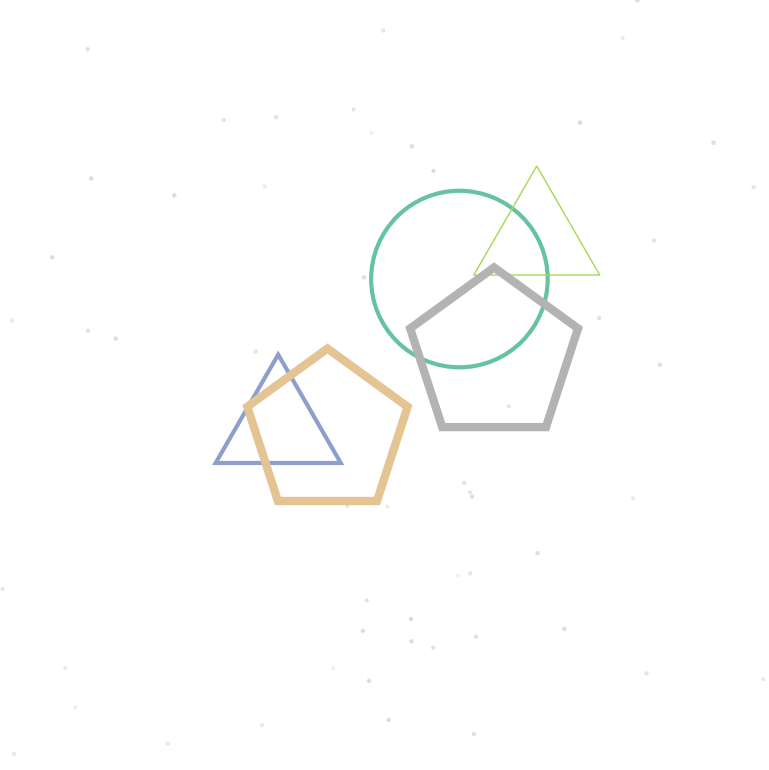[{"shape": "circle", "thickness": 1.5, "radius": 0.57, "center": [0.597, 0.638]}, {"shape": "triangle", "thickness": 1.5, "radius": 0.47, "center": [0.361, 0.446]}, {"shape": "triangle", "thickness": 0.5, "radius": 0.47, "center": [0.697, 0.69]}, {"shape": "pentagon", "thickness": 3, "radius": 0.55, "center": [0.425, 0.438]}, {"shape": "pentagon", "thickness": 3, "radius": 0.57, "center": [0.642, 0.538]}]